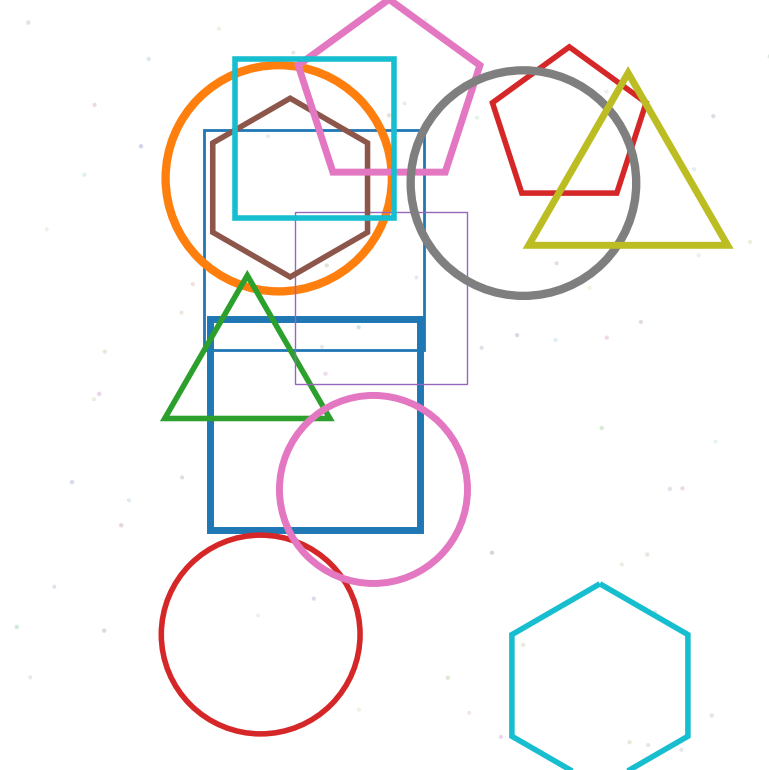[{"shape": "square", "thickness": 1, "radius": 0.71, "center": [0.408, 0.689]}, {"shape": "square", "thickness": 2.5, "radius": 0.68, "center": [0.409, 0.449]}, {"shape": "circle", "thickness": 3, "radius": 0.73, "center": [0.362, 0.768]}, {"shape": "triangle", "thickness": 2, "radius": 0.62, "center": [0.321, 0.518]}, {"shape": "circle", "thickness": 2, "radius": 0.65, "center": [0.339, 0.176]}, {"shape": "pentagon", "thickness": 2, "radius": 0.52, "center": [0.739, 0.834]}, {"shape": "square", "thickness": 0.5, "radius": 0.56, "center": [0.495, 0.613]}, {"shape": "hexagon", "thickness": 2, "radius": 0.58, "center": [0.377, 0.756]}, {"shape": "circle", "thickness": 2.5, "radius": 0.61, "center": [0.485, 0.364]}, {"shape": "pentagon", "thickness": 2.5, "radius": 0.62, "center": [0.505, 0.877]}, {"shape": "circle", "thickness": 3, "radius": 0.73, "center": [0.68, 0.762]}, {"shape": "triangle", "thickness": 2.5, "radius": 0.75, "center": [0.816, 0.756]}, {"shape": "hexagon", "thickness": 2, "radius": 0.66, "center": [0.779, 0.11]}, {"shape": "square", "thickness": 2, "radius": 0.52, "center": [0.409, 0.82]}]